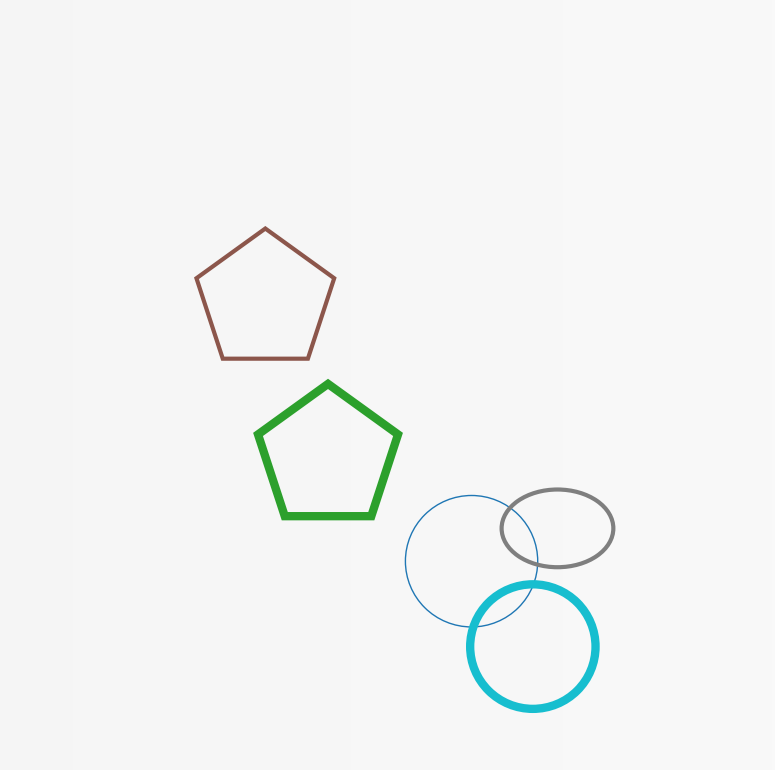[{"shape": "circle", "thickness": 0.5, "radius": 0.43, "center": [0.608, 0.271]}, {"shape": "pentagon", "thickness": 3, "radius": 0.47, "center": [0.423, 0.406]}, {"shape": "pentagon", "thickness": 1.5, "radius": 0.47, "center": [0.342, 0.61]}, {"shape": "oval", "thickness": 1.5, "radius": 0.36, "center": [0.719, 0.314]}, {"shape": "circle", "thickness": 3, "radius": 0.4, "center": [0.688, 0.16]}]